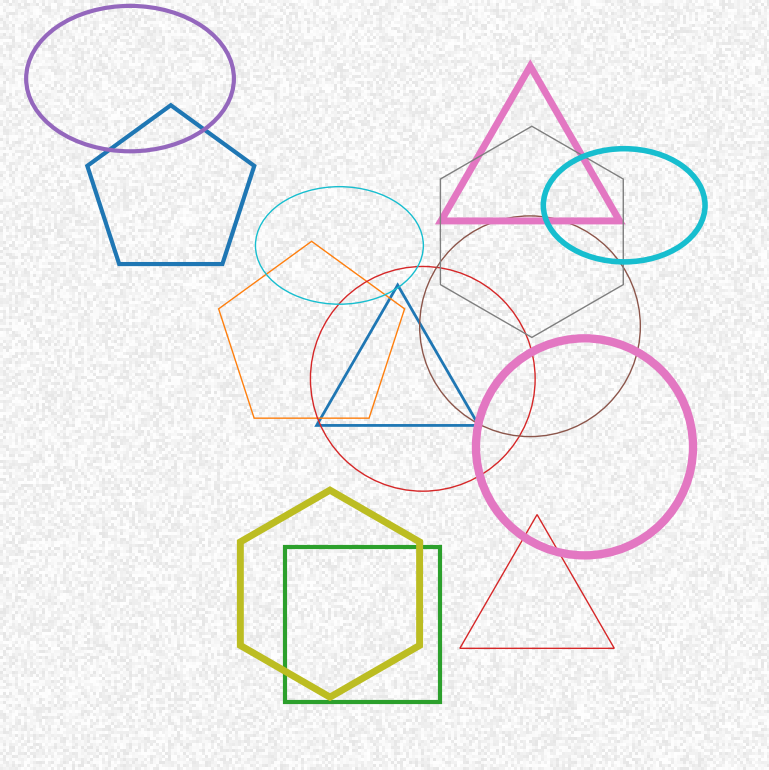[{"shape": "pentagon", "thickness": 1.5, "radius": 0.57, "center": [0.222, 0.749]}, {"shape": "triangle", "thickness": 1, "radius": 0.61, "center": [0.516, 0.508]}, {"shape": "pentagon", "thickness": 0.5, "radius": 0.63, "center": [0.405, 0.56]}, {"shape": "square", "thickness": 1.5, "radius": 0.5, "center": [0.471, 0.189]}, {"shape": "circle", "thickness": 0.5, "radius": 0.73, "center": [0.549, 0.508]}, {"shape": "triangle", "thickness": 0.5, "radius": 0.58, "center": [0.698, 0.216]}, {"shape": "oval", "thickness": 1.5, "radius": 0.67, "center": [0.169, 0.898]}, {"shape": "circle", "thickness": 0.5, "radius": 0.72, "center": [0.688, 0.576]}, {"shape": "circle", "thickness": 3, "radius": 0.7, "center": [0.759, 0.42]}, {"shape": "triangle", "thickness": 2.5, "radius": 0.67, "center": [0.689, 0.78]}, {"shape": "hexagon", "thickness": 0.5, "radius": 0.69, "center": [0.691, 0.699]}, {"shape": "hexagon", "thickness": 2.5, "radius": 0.67, "center": [0.429, 0.229]}, {"shape": "oval", "thickness": 0.5, "radius": 0.55, "center": [0.441, 0.681]}, {"shape": "oval", "thickness": 2, "radius": 0.52, "center": [0.811, 0.733]}]